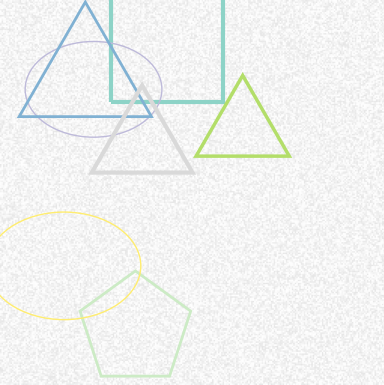[{"shape": "square", "thickness": 3, "radius": 0.73, "center": [0.434, 0.88]}, {"shape": "oval", "thickness": 1, "radius": 0.89, "center": [0.243, 0.768]}, {"shape": "triangle", "thickness": 2, "radius": 0.99, "center": [0.222, 0.796]}, {"shape": "triangle", "thickness": 2.5, "radius": 0.7, "center": [0.63, 0.664]}, {"shape": "triangle", "thickness": 3, "radius": 0.76, "center": [0.369, 0.627]}, {"shape": "pentagon", "thickness": 2, "radius": 0.76, "center": [0.352, 0.145]}, {"shape": "oval", "thickness": 1, "radius": 1.0, "center": [0.166, 0.309]}]